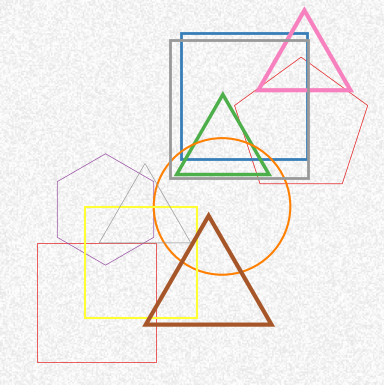[{"shape": "square", "thickness": 0.5, "radius": 0.77, "center": [0.251, 0.215]}, {"shape": "pentagon", "thickness": 0.5, "radius": 0.91, "center": [0.782, 0.67]}, {"shape": "square", "thickness": 2, "radius": 0.82, "center": [0.635, 0.75]}, {"shape": "triangle", "thickness": 2.5, "radius": 0.69, "center": [0.579, 0.616]}, {"shape": "hexagon", "thickness": 0.5, "radius": 0.72, "center": [0.274, 0.456]}, {"shape": "circle", "thickness": 1.5, "radius": 0.89, "center": [0.577, 0.464]}, {"shape": "square", "thickness": 1.5, "radius": 0.72, "center": [0.366, 0.319]}, {"shape": "triangle", "thickness": 3, "radius": 0.94, "center": [0.542, 0.251]}, {"shape": "triangle", "thickness": 3, "radius": 0.69, "center": [0.791, 0.835]}, {"shape": "triangle", "thickness": 0.5, "radius": 0.69, "center": [0.377, 0.438]}, {"shape": "square", "thickness": 2, "radius": 0.89, "center": [0.621, 0.717]}]